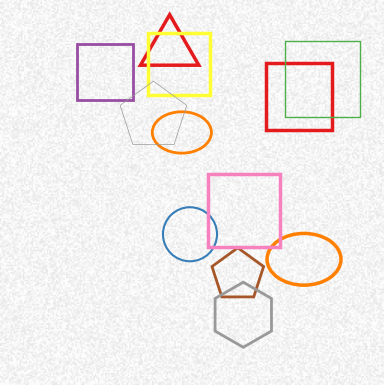[{"shape": "square", "thickness": 2.5, "radius": 0.43, "center": [0.776, 0.749]}, {"shape": "triangle", "thickness": 2.5, "radius": 0.44, "center": [0.441, 0.874]}, {"shape": "circle", "thickness": 1.5, "radius": 0.35, "center": [0.493, 0.392]}, {"shape": "square", "thickness": 1, "radius": 0.49, "center": [0.838, 0.795]}, {"shape": "square", "thickness": 2, "radius": 0.36, "center": [0.273, 0.814]}, {"shape": "oval", "thickness": 2, "radius": 0.38, "center": [0.472, 0.656]}, {"shape": "oval", "thickness": 2.5, "radius": 0.48, "center": [0.79, 0.327]}, {"shape": "square", "thickness": 2.5, "radius": 0.4, "center": [0.465, 0.833]}, {"shape": "pentagon", "thickness": 2, "radius": 0.35, "center": [0.618, 0.286]}, {"shape": "square", "thickness": 2.5, "radius": 0.47, "center": [0.633, 0.454]}, {"shape": "pentagon", "thickness": 0.5, "radius": 0.45, "center": [0.399, 0.698]}, {"shape": "hexagon", "thickness": 2, "radius": 0.42, "center": [0.632, 0.182]}]